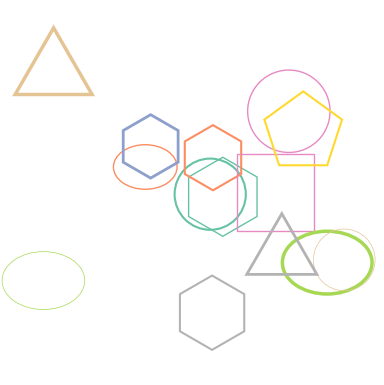[{"shape": "circle", "thickness": 1.5, "radius": 0.46, "center": [0.546, 0.496]}, {"shape": "hexagon", "thickness": 1, "radius": 0.51, "center": [0.579, 0.489]}, {"shape": "hexagon", "thickness": 1.5, "radius": 0.42, "center": [0.553, 0.59]}, {"shape": "oval", "thickness": 1, "radius": 0.41, "center": [0.377, 0.566]}, {"shape": "hexagon", "thickness": 2, "radius": 0.41, "center": [0.391, 0.62]}, {"shape": "square", "thickness": 1, "radius": 0.5, "center": [0.715, 0.5]}, {"shape": "circle", "thickness": 1, "radius": 0.54, "center": [0.75, 0.711]}, {"shape": "oval", "thickness": 2.5, "radius": 0.58, "center": [0.85, 0.318]}, {"shape": "oval", "thickness": 0.5, "radius": 0.54, "center": [0.113, 0.271]}, {"shape": "pentagon", "thickness": 1.5, "radius": 0.53, "center": [0.788, 0.656]}, {"shape": "circle", "thickness": 0.5, "radius": 0.4, "center": [0.894, 0.325]}, {"shape": "triangle", "thickness": 2.5, "radius": 0.58, "center": [0.139, 0.812]}, {"shape": "hexagon", "thickness": 1.5, "radius": 0.48, "center": [0.551, 0.188]}, {"shape": "triangle", "thickness": 2, "radius": 0.53, "center": [0.732, 0.34]}]